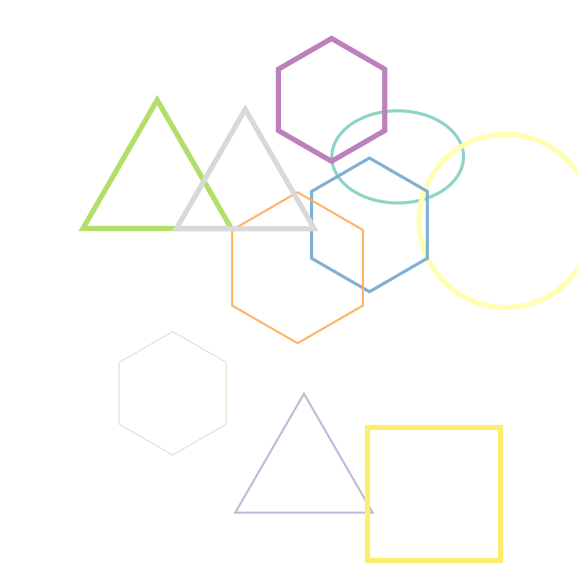[{"shape": "oval", "thickness": 1.5, "radius": 0.57, "center": [0.689, 0.727]}, {"shape": "circle", "thickness": 2.5, "radius": 0.75, "center": [0.876, 0.617]}, {"shape": "triangle", "thickness": 1, "radius": 0.69, "center": [0.526, 0.18]}, {"shape": "hexagon", "thickness": 1.5, "radius": 0.58, "center": [0.64, 0.61]}, {"shape": "hexagon", "thickness": 1, "radius": 0.65, "center": [0.515, 0.535]}, {"shape": "triangle", "thickness": 2.5, "radius": 0.74, "center": [0.272, 0.678]}, {"shape": "triangle", "thickness": 2.5, "radius": 0.69, "center": [0.425, 0.672]}, {"shape": "hexagon", "thickness": 2.5, "radius": 0.53, "center": [0.574, 0.826]}, {"shape": "hexagon", "thickness": 0.5, "radius": 0.53, "center": [0.299, 0.318]}, {"shape": "square", "thickness": 2.5, "radius": 0.58, "center": [0.751, 0.145]}]